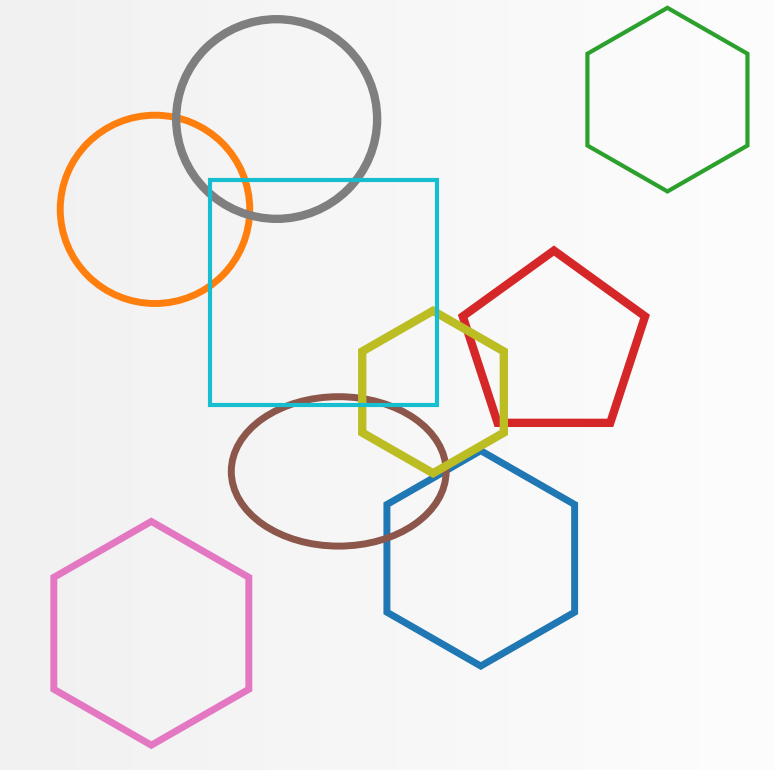[{"shape": "hexagon", "thickness": 2.5, "radius": 0.7, "center": [0.62, 0.275]}, {"shape": "circle", "thickness": 2.5, "radius": 0.61, "center": [0.2, 0.728]}, {"shape": "hexagon", "thickness": 1.5, "radius": 0.6, "center": [0.861, 0.871]}, {"shape": "pentagon", "thickness": 3, "radius": 0.62, "center": [0.715, 0.551]}, {"shape": "oval", "thickness": 2.5, "radius": 0.69, "center": [0.437, 0.388]}, {"shape": "hexagon", "thickness": 2.5, "radius": 0.73, "center": [0.195, 0.178]}, {"shape": "circle", "thickness": 3, "radius": 0.65, "center": [0.357, 0.845]}, {"shape": "hexagon", "thickness": 3, "radius": 0.53, "center": [0.559, 0.491]}, {"shape": "square", "thickness": 1.5, "radius": 0.73, "center": [0.418, 0.62]}]